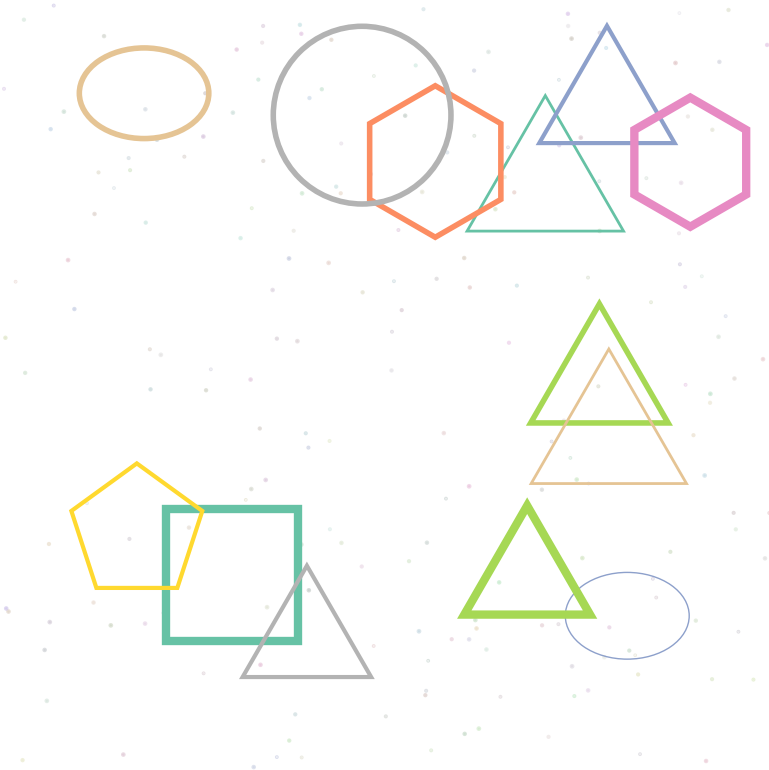[{"shape": "square", "thickness": 3, "radius": 0.43, "center": [0.302, 0.253]}, {"shape": "triangle", "thickness": 1, "radius": 0.59, "center": [0.708, 0.759]}, {"shape": "hexagon", "thickness": 2, "radius": 0.49, "center": [0.565, 0.79]}, {"shape": "oval", "thickness": 0.5, "radius": 0.4, "center": [0.815, 0.2]}, {"shape": "triangle", "thickness": 1.5, "radius": 0.51, "center": [0.788, 0.865]}, {"shape": "hexagon", "thickness": 3, "radius": 0.42, "center": [0.896, 0.789]}, {"shape": "triangle", "thickness": 2, "radius": 0.52, "center": [0.778, 0.502]}, {"shape": "triangle", "thickness": 3, "radius": 0.47, "center": [0.685, 0.249]}, {"shape": "pentagon", "thickness": 1.5, "radius": 0.45, "center": [0.178, 0.309]}, {"shape": "triangle", "thickness": 1, "radius": 0.58, "center": [0.791, 0.43]}, {"shape": "oval", "thickness": 2, "radius": 0.42, "center": [0.187, 0.879]}, {"shape": "triangle", "thickness": 1.5, "radius": 0.48, "center": [0.399, 0.169]}, {"shape": "circle", "thickness": 2, "radius": 0.58, "center": [0.47, 0.85]}]